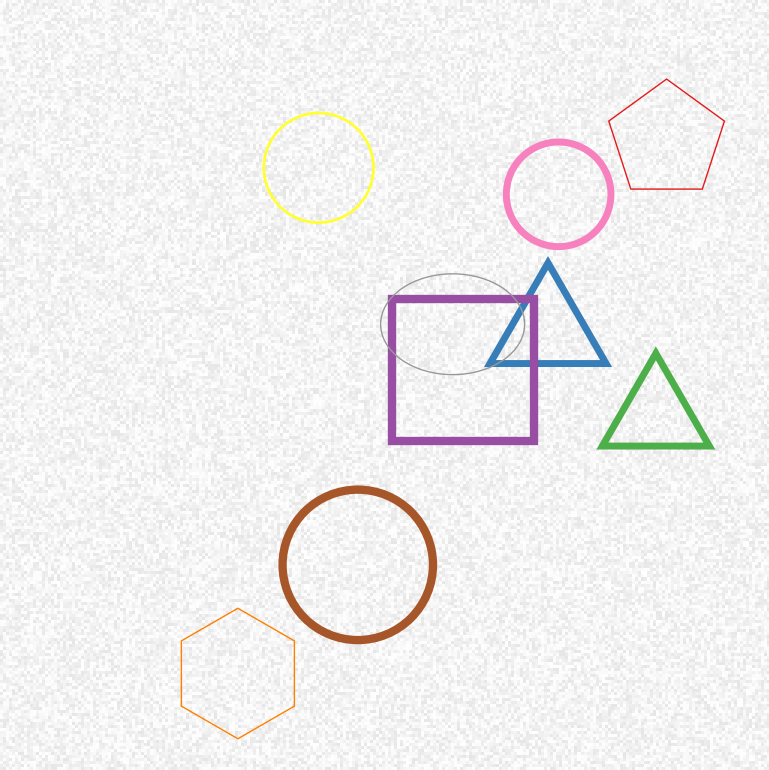[{"shape": "pentagon", "thickness": 0.5, "radius": 0.39, "center": [0.866, 0.818]}, {"shape": "triangle", "thickness": 2.5, "radius": 0.44, "center": [0.712, 0.571]}, {"shape": "triangle", "thickness": 2.5, "radius": 0.4, "center": [0.852, 0.461]}, {"shape": "square", "thickness": 3, "radius": 0.46, "center": [0.601, 0.52]}, {"shape": "hexagon", "thickness": 0.5, "radius": 0.42, "center": [0.309, 0.125]}, {"shape": "circle", "thickness": 1, "radius": 0.36, "center": [0.414, 0.782]}, {"shape": "circle", "thickness": 3, "radius": 0.49, "center": [0.465, 0.266]}, {"shape": "circle", "thickness": 2.5, "radius": 0.34, "center": [0.726, 0.748]}, {"shape": "oval", "thickness": 0.5, "radius": 0.47, "center": [0.588, 0.579]}]